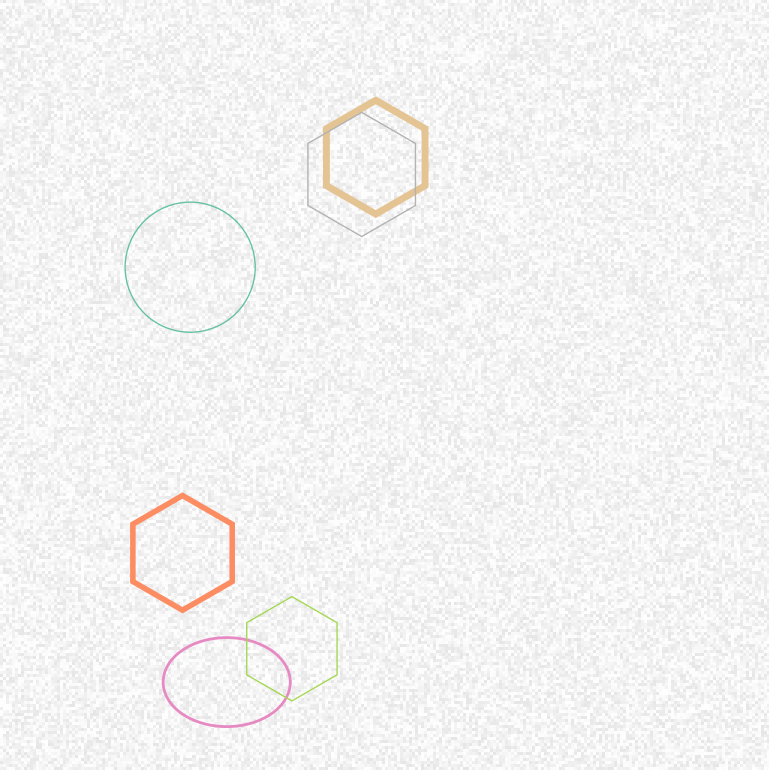[{"shape": "circle", "thickness": 0.5, "radius": 0.42, "center": [0.247, 0.653]}, {"shape": "hexagon", "thickness": 2, "radius": 0.37, "center": [0.237, 0.282]}, {"shape": "oval", "thickness": 1, "radius": 0.41, "center": [0.294, 0.114]}, {"shape": "hexagon", "thickness": 0.5, "radius": 0.34, "center": [0.379, 0.157]}, {"shape": "hexagon", "thickness": 2.5, "radius": 0.37, "center": [0.488, 0.796]}, {"shape": "hexagon", "thickness": 0.5, "radius": 0.4, "center": [0.47, 0.773]}]